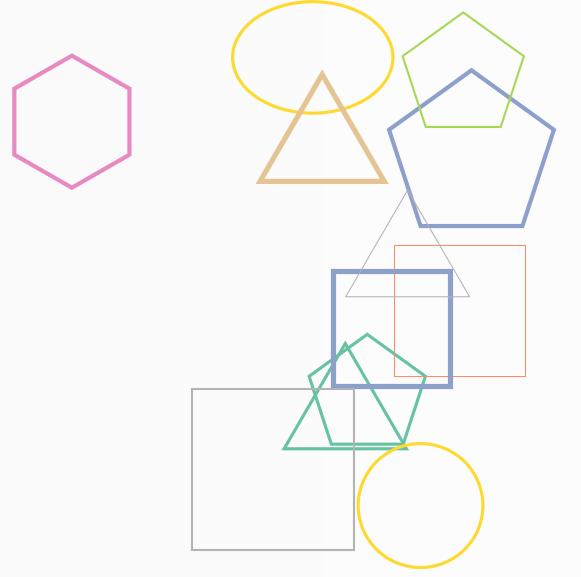[{"shape": "pentagon", "thickness": 1.5, "radius": 0.53, "center": [0.632, 0.315]}, {"shape": "triangle", "thickness": 1.5, "radius": 0.61, "center": [0.594, 0.283]}, {"shape": "square", "thickness": 0.5, "radius": 0.57, "center": [0.791, 0.461]}, {"shape": "square", "thickness": 2.5, "radius": 0.5, "center": [0.674, 0.43]}, {"shape": "pentagon", "thickness": 2, "radius": 0.75, "center": [0.811, 0.728]}, {"shape": "hexagon", "thickness": 2, "radius": 0.57, "center": [0.124, 0.788]}, {"shape": "pentagon", "thickness": 1, "radius": 0.55, "center": [0.797, 0.868]}, {"shape": "oval", "thickness": 1.5, "radius": 0.69, "center": [0.538, 0.9]}, {"shape": "circle", "thickness": 1.5, "radius": 0.54, "center": [0.724, 0.124]}, {"shape": "triangle", "thickness": 2.5, "radius": 0.62, "center": [0.554, 0.747]}, {"shape": "square", "thickness": 1, "radius": 0.7, "center": [0.47, 0.186]}, {"shape": "triangle", "thickness": 0.5, "radius": 0.62, "center": [0.701, 0.547]}]